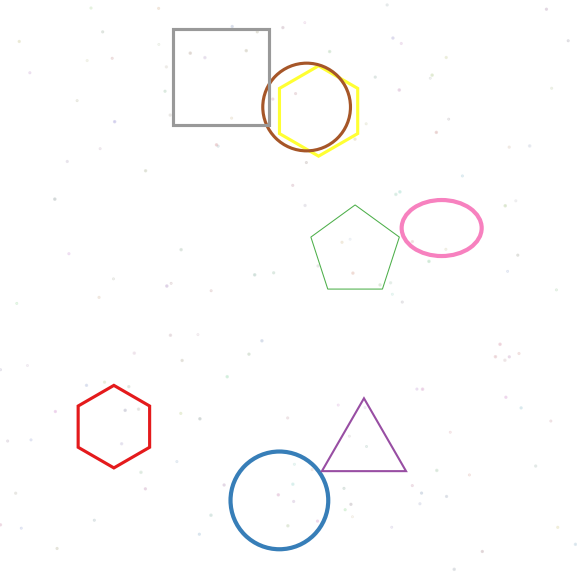[{"shape": "hexagon", "thickness": 1.5, "radius": 0.36, "center": [0.197, 0.26]}, {"shape": "circle", "thickness": 2, "radius": 0.42, "center": [0.484, 0.133]}, {"shape": "pentagon", "thickness": 0.5, "radius": 0.4, "center": [0.615, 0.564]}, {"shape": "triangle", "thickness": 1, "radius": 0.42, "center": [0.63, 0.225]}, {"shape": "hexagon", "thickness": 1.5, "radius": 0.39, "center": [0.552, 0.807]}, {"shape": "circle", "thickness": 1.5, "radius": 0.38, "center": [0.531, 0.814]}, {"shape": "oval", "thickness": 2, "radius": 0.35, "center": [0.765, 0.604]}, {"shape": "square", "thickness": 1.5, "radius": 0.41, "center": [0.383, 0.866]}]